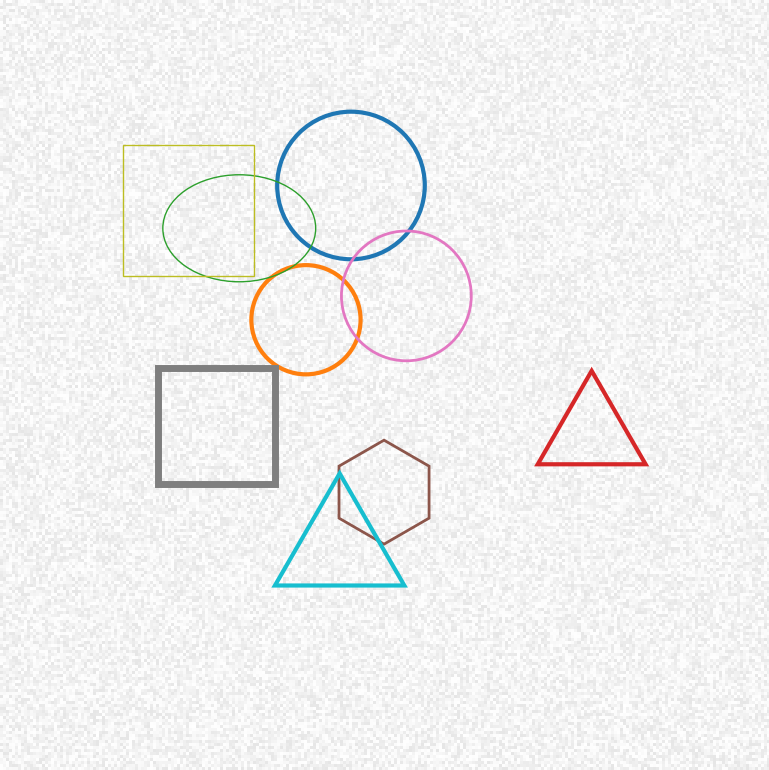[{"shape": "circle", "thickness": 1.5, "radius": 0.48, "center": [0.456, 0.759]}, {"shape": "circle", "thickness": 1.5, "radius": 0.35, "center": [0.397, 0.585]}, {"shape": "oval", "thickness": 0.5, "radius": 0.5, "center": [0.311, 0.704]}, {"shape": "triangle", "thickness": 1.5, "radius": 0.4, "center": [0.768, 0.437]}, {"shape": "hexagon", "thickness": 1, "radius": 0.34, "center": [0.499, 0.361]}, {"shape": "circle", "thickness": 1, "radius": 0.42, "center": [0.528, 0.616]}, {"shape": "square", "thickness": 2.5, "radius": 0.38, "center": [0.281, 0.447]}, {"shape": "square", "thickness": 0.5, "radius": 0.42, "center": [0.245, 0.727]}, {"shape": "triangle", "thickness": 1.5, "radius": 0.49, "center": [0.441, 0.288]}]